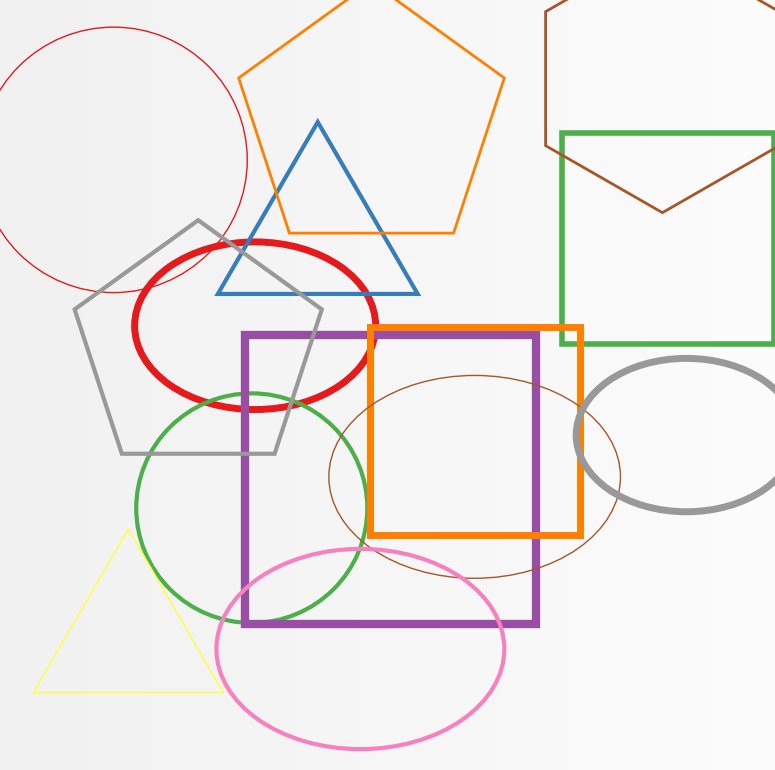[{"shape": "oval", "thickness": 2.5, "radius": 0.78, "center": [0.329, 0.577]}, {"shape": "circle", "thickness": 0.5, "radius": 0.86, "center": [0.147, 0.792]}, {"shape": "triangle", "thickness": 1.5, "radius": 0.74, "center": [0.41, 0.693]}, {"shape": "square", "thickness": 2, "radius": 0.68, "center": [0.862, 0.691]}, {"shape": "circle", "thickness": 1.5, "radius": 0.75, "center": [0.325, 0.34]}, {"shape": "square", "thickness": 3, "radius": 0.94, "center": [0.504, 0.378]}, {"shape": "pentagon", "thickness": 1, "radius": 0.9, "center": [0.479, 0.843]}, {"shape": "square", "thickness": 2.5, "radius": 0.68, "center": [0.613, 0.44]}, {"shape": "triangle", "thickness": 0.5, "radius": 0.71, "center": [0.166, 0.171]}, {"shape": "oval", "thickness": 0.5, "radius": 0.94, "center": [0.612, 0.381]}, {"shape": "hexagon", "thickness": 1, "radius": 0.87, "center": [0.855, 0.898]}, {"shape": "oval", "thickness": 1.5, "radius": 0.93, "center": [0.465, 0.157]}, {"shape": "pentagon", "thickness": 1.5, "radius": 0.84, "center": [0.256, 0.546]}, {"shape": "oval", "thickness": 2.5, "radius": 0.71, "center": [0.886, 0.435]}]